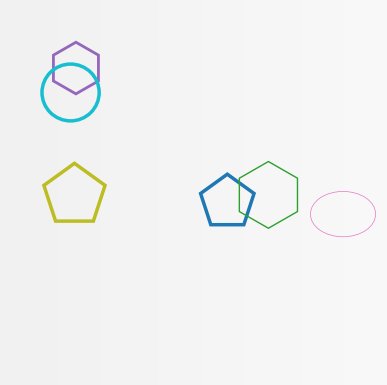[{"shape": "pentagon", "thickness": 2.5, "radius": 0.36, "center": [0.587, 0.475]}, {"shape": "hexagon", "thickness": 1, "radius": 0.43, "center": [0.693, 0.494]}, {"shape": "hexagon", "thickness": 2, "radius": 0.34, "center": [0.196, 0.823]}, {"shape": "oval", "thickness": 0.5, "radius": 0.42, "center": [0.885, 0.444]}, {"shape": "pentagon", "thickness": 2.5, "radius": 0.41, "center": [0.192, 0.493]}, {"shape": "circle", "thickness": 2.5, "radius": 0.37, "center": [0.182, 0.76]}]